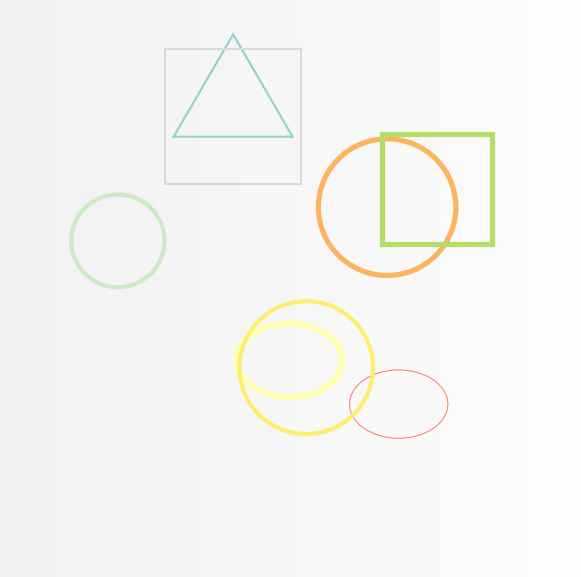[{"shape": "triangle", "thickness": 1, "radius": 0.59, "center": [0.401, 0.821]}, {"shape": "oval", "thickness": 3, "radius": 0.45, "center": [0.498, 0.375]}, {"shape": "oval", "thickness": 0.5, "radius": 0.42, "center": [0.686, 0.299]}, {"shape": "circle", "thickness": 2.5, "radius": 0.59, "center": [0.666, 0.64]}, {"shape": "square", "thickness": 2.5, "radius": 0.47, "center": [0.752, 0.672]}, {"shape": "square", "thickness": 1, "radius": 0.58, "center": [0.401, 0.797]}, {"shape": "circle", "thickness": 2, "radius": 0.4, "center": [0.203, 0.582]}, {"shape": "circle", "thickness": 2, "radius": 0.58, "center": [0.527, 0.363]}]